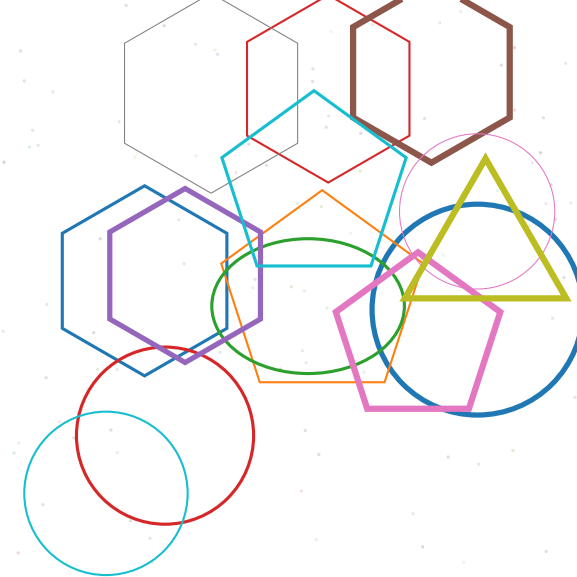[{"shape": "hexagon", "thickness": 1.5, "radius": 0.82, "center": [0.25, 0.513]}, {"shape": "circle", "thickness": 2.5, "radius": 0.91, "center": [0.827, 0.463]}, {"shape": "pentagon", "thickness": 1, "radius": 0.92, "center": [0.558, 0.486]}, {"shape": "oval", "thickness": 1.5, "radius": 0.83, "center": [0.534, 0.469]}, {"shape": "circle", "thickness": 1.5, "radius": 0.77, "center": [0.286, 0.245]}, {"shape": "hexagon", "thickness": 1, "radius": 0.81, "center": [0.568, 0.845]}, {"shape": "hexagon", "thickness": 2.5, "radius": 0.75, "center": [0.321, 0.522]}, {"shape": "hexagon", "thickness": 3, "radius": 0.78, "center": [0.747, 0.874]}, {"shape": "circle", "thickness": 0.5, "radius": 0.67, "center": [0.826, 0.633]}, {"shape": "pentagon", "thickness": 3, "radius": 0.75, "center": [0.724, 0.413]}, {"shape": "hexagon", "thickness": 0.5, "radius": 0.87, "center": [0.366, 0.838]}, {"shape": "triangle", "thickness": 3, "radius": 0.81, "center": [0.841, 0.563]}, {"shape": "pentagon", "thickness": 1.5, "radius": 0.84, "center": [0.544, 0.674]}, {"shape": "circle", "thickness": 1, "radius": 0.71, "center": [0.183, 0.145]}]